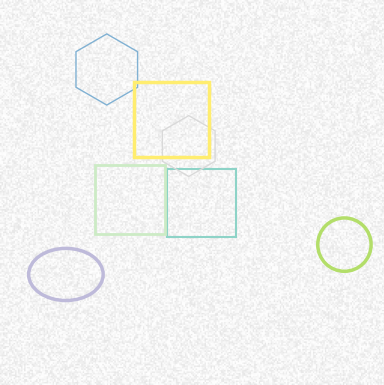[{"shape": "square", "thickness": 1.5, "radius": 0.44, "center": [0.524, 0.472]}, {"shape": "oval", "thickness": 2.5, "radius": 0.48, "center": [0.171, 0.287]}, {"shape": "hexagon", "thickness": 1, "radius": 0.46, "center": [0.277, 0.82]}, {"shape": "circle", "thickness": 2.5, "radius": 0.35, "center": [0.895, 0.365]}, {"shape": "hexagon", "thickness": 1, "radius": 0.4, "center": [0.49, 0.621]}, {"shape": "square", "thickness": 2, "radius": 0.45, "center": [0.337, 0.482]}, {"shape": "square", "thickness": 2.5, "radius": 0.49, "center": [0.445, 0.69]}]